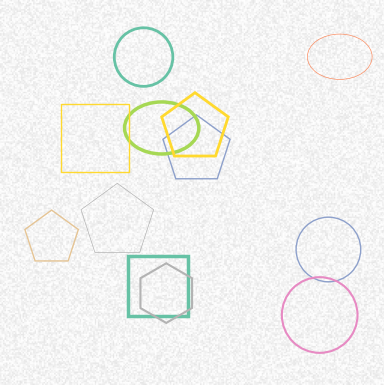[{"shape": "square", "thickness": 2.5, "radius": 0.39, "center": [0.411, 0.258]}, {"shape": "circle", "thickness": 2, "radius": 0.38, "center": [0.373, 0.852]}, {"shape": "oval", "thickness": 0.5, "radius": 0.42, "center": [0.882, 0.853]}, {"shape": "circle", "thickness": 1, "radius": 0.42, "center": [0.853, 0.352]}, {"shape": "pentagon", "thickness": 1, "radius": 0.46, "center": [0.51, 0.61]}, {"shape": "circle", "thickness": 1.5, "radius": 0.49, "center": [0.83, 0.182]}, {"shape": "oval", "thickness": 2.5, "radius": 0.48, "center": [0.42, 0.668]}, {"shape": "pentagon", "thickness": 2, "radius": 0.45, "center": [0.506, 0.668]}, {"shape": "square", "thickness": 1, "radius": 0.44, "center": [0.247, 0.641]}, {"shape": "pentagon", "thickness": 1, "radius": 0.37, "center": [0.134, 0.381]}, {"shape": "pentagon", "thickness": 0.5, "radius": 0.5, "center": [0.305, 0.425]}, {"shape": "hexagon", "thickness": 1.5, "radius": 0.39, "center": [0.432, 0.239]}]